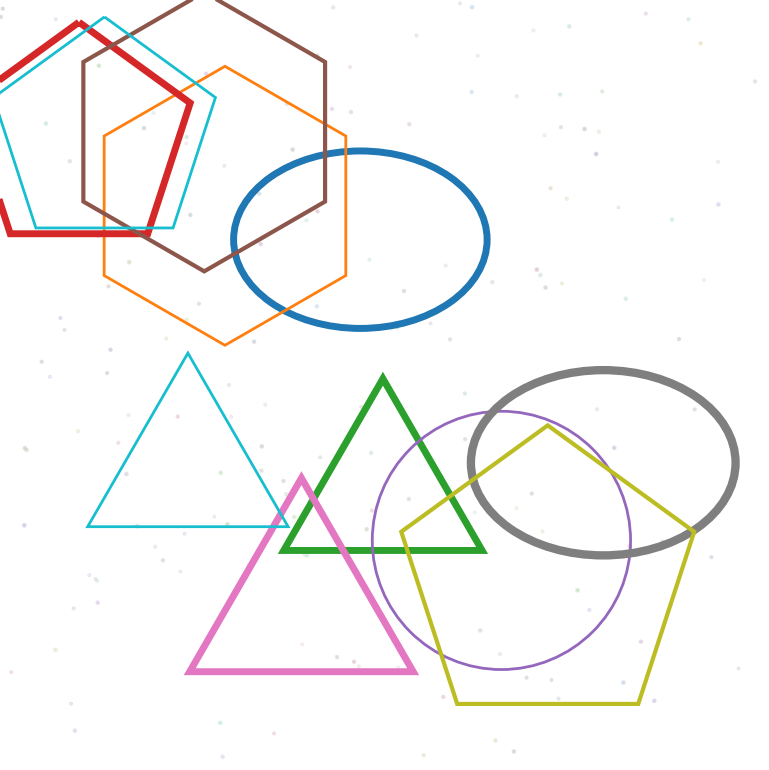[{"shape": "oval", "thickness": 2.5, "radius": 0.82, "center": [0.468, 0.689]}, {"shape": "hexagon", "thickness": 1, "radius": 0.91, "center": [0.292, 0.733]}, {"shape": "triangle", "thickness": 2.5, "radius": 0.74, "center": [0.497, 0.359]}, {"shape": "pentagon", "thickness": 2.5, "radius": 0.76, "center": [0.103, 0.819]}, {"shape": "circle", "thickness": 1, "radius": 0.84, "center": [0.651, 0.298]}, {"shape": "hexagon", "thickness": 1.5, "radius": 0.91, "center": [0.265, 0.829]}, {"shape": "triangle", "thickness": 2.5, "radius": 0.84, "center": [0.391, 0.211]}, {"shape": "oval", "thickness": 3, "radius": 0.86, "center": [0.783, 0.399]}, {"shape": "pentagon", "thickness": 1.5, "radius": 1.0, "center": [0.711, 0.248]}, {"shape": "pentagon", "thickness": 1, "radius": 0.76, "center": [0.136, 0.827]}, {"shape": "triangle", "thickness": 1, "radius": 0.75, "center": [0.244, 0.391]}]